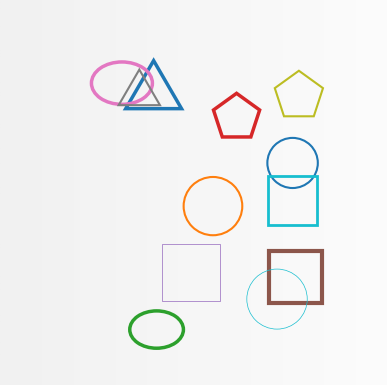[{"shape": "circle", "thickness": 1.5, "radius": 0.33, "center": [0.755, 0.577]}, {"shape": "triangle", "thickness": 2.5, "radius": 0.42, "center": [0.396, 0.759]}, {"shape": "circle", "thickness": 1.5, "radius": 0.38, "center": [0.55, 0.465]}, {"shape": "oval", "thickness": 2.5, "radius": 0.35, "center": [0.404, 0.144]}, {"shape": "pentagon", "thickness": 2.5, "radius": 0.31, "center": [0.61, 0.695]}, {"shape": "square", "thickness": 0.5, "radius": 0.37, "center": [0.493, 0.292]}, {"shape": "square", "thickness": 3, "radius": 0.34, "center": [0.762, 0.28]}, {"shape": "oval", "thickness": 2.5, "radius": 0.39, "center": [0.315, 0.784]}, {"shape": "triangle", "thickness": 1.5, "radius": 0.31, "center": [0.359, 0.758]}, {"shape": "pentagon", "thickness": 1.5, "radius": 0.33, "center": [0.771, 0.751]}, {"shape": "circle", "thickness": 0.5, "radius": 0.39, "center": [0.715, 0.223]}, {"shape": "square", "thickness": 2, "radius": 0.32, "center": [0.755, 0.479]}]